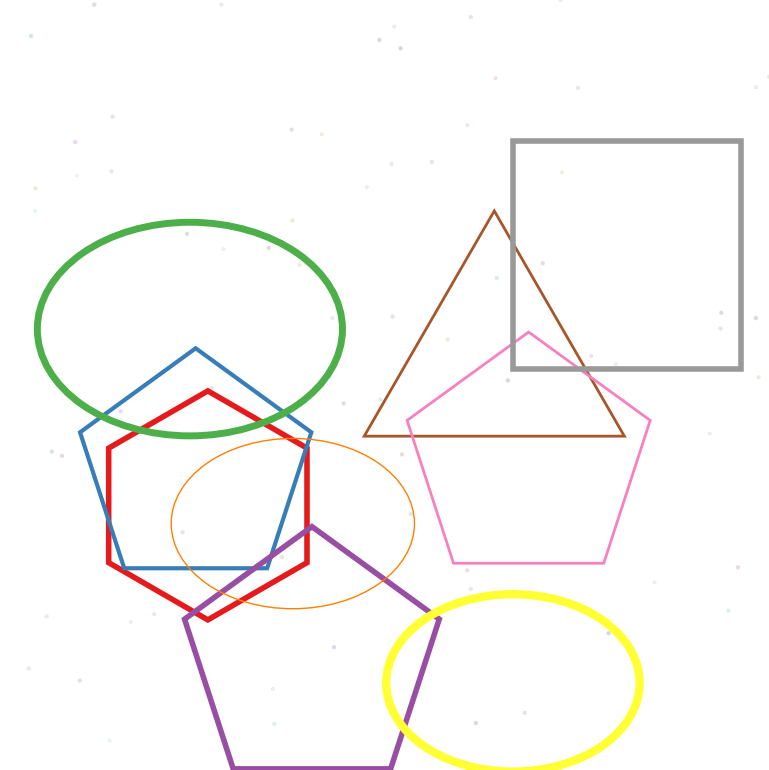[{"shape": "hexagon", "thickness": 2, "radius": 0.74, "center": [0.27, 0.344]}, {"shape": "pentagon", "thickness": 1.5, "radius": 0.79, "center": [0.254, 0.39]}, {"shape": "oval", "thickness": 2.5, "radius": 0.99, "center": [0.247, 0.573]}, {"shape": "pentagon", "thickness": 2, "radius": 0.87, "center": [0.405, 0.142]}, {"shape": "oval", "thickness": 0.5, "radius": 0.79, "center": [0.38, 0.32]}, {"shape": "oval", "thickness": 3, "radius": 0.82, "center": [0.666, 0.113]}, {"shape": "triangle", "thickness": 1, "radius": 0.98, "center": [0.642, 0.531]}, {"shape": "pentagon", "thickness": 1, "radius": 0.83, "center": [0.687, 0.403]}, {"shape": "square", "thickness": 2, "radius": 0.74, "center": [0.815, 0.669]}]